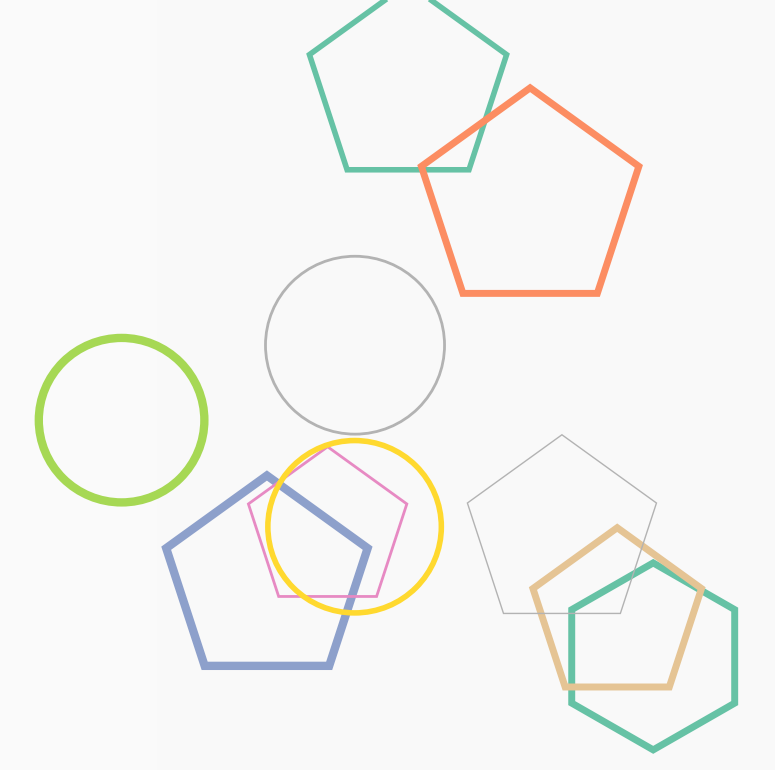[{"shape": "hexagon", "thickness": 2.5, "radius": 0.61, "center": [0.843, 0.148]}, {"shape": "pentagon", "thickness": 2, "radius": 0.67, "center": [0.526, 0.888]}, {"shape": "pentagon", "thickness": 2.5, "radius": 0.74, "center": [0.684, 0.738]}, {"shape": "pentagon", "thickness": 3, "radius": 0.68, "center": [0.344, 0.246]}, {"shape": "pentagon", "thickness": 1, "radius": 0.54, "center": [0.423, 0.312]}, {"shape": "circle", "thickness": 3, "radius": 0.53, "center": [0.157, 0.454]}, {"shape": "circle", "thickness": 2, "radius": 0.56, "center": [0.458, 0.316]}, {"shape": "pentagon", "thickness": 2.5, "radius": 0.57, "center": [0.796, 0.2]}, {"shape": "circle", "thickness": 1, "radius": 0.58, "center": [0.458, 0.552]}, {"shape": "pentagon", "thickness": 0.5, "radius": 0.64, "center": [0.725, 0.307]}]